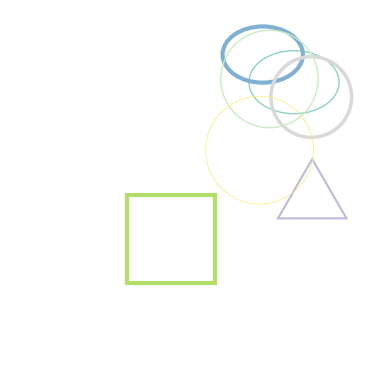[{"shape": "oval", "thickness": 1, "radius": 0.58, "center": [0.764, 0.787]}, {"shape": "triangle", "thickness": 1.5, "radius": 0.51, "center": [0.811, 0.484]}, {"shape": "oval", "thickness": 3, "radius": 0.52, "center": [0.682, 0.858]}, {"shape": "square", "thickness": 3, "radius": 0.57, "center": [0.443, 0.38]}, {"shape": "circle", "thickness": 2.5, "radius": 0.52, "center": [0.808, 0.748]}, {"shape": "circle", "thickness": 1, "radius": 0.63, "center": [0.7, 0.795]}, {"shape": "circle", "thickness": 0.5, "radius": 0.7, "center": [0.674, 0.61]}]